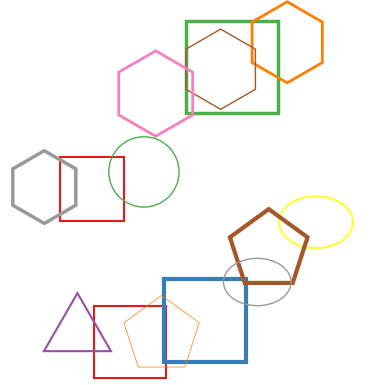[{"shape": "square", "thickness": 1.5, "radius": 0.42, "center": [0.239, 0.51]}, {"shape": "square", "thickness": 1.5, "radius": 0.47, "center": [0.338, 0.111]}, {"shape": "square", "thickness": 3, "radius": 0.54, "center": [0.532, 0.168]}, {"shape": "square", "thickness": 2.5, "radius": 0.6, "center": [0.602, 0.826]}, {"shape": "circle", "thickness": 1, "radius": 0.46, "center": [0.374, 0.553]}, {"shape": "triangle", "thickness": 1.5, "radius": 0.5, "center": [0.201, 0.138]}, {"shape": "hexagon", "thickness": 2, "radius": 0.53, "center": [0.746, 0.89]}, {"shape": "pentagon", "thickness": 0.5, "radius": 0.51, "center": [0.42, 0.13]}, {"shape": "oval", "thickness": 1.5, "radius": 0.48, "center": [0.821, 0.423]}, {"shape": "hexagon", "thickness": 1, "radius": 0.52, "center": [0.573, 0.82]}, {"shape": "pentagon", "thickness": 3, "radius": 0.53, "center": [0.698, 0.351]}, {"shape": "hexagon", "thickness": 2, "radius": 0.55, "center": [0.404, 0.757]}, {"shape": "oval", "thickness": 1, "radius": 0.44, "center": [0.668, 0.267]}, {"shape": "hexagon", "thickness": 2.5, "radius": 0.47, "center": [0.115, 0.514]}]